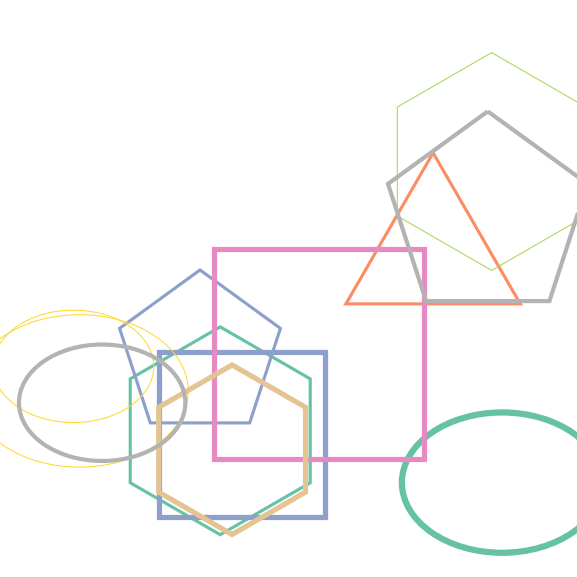[{"shape": "hexagon", "thickness": 1.5, "radius": 0.9, "center": [0.381, 0.253]}, {"shape": "oval", "thickness": 3, "radius": 0.87, "center": [0.869, 0.163]}, {"shape": "triangle", "thickness": 1.5, "radius": 0.87, "center": [0.75, 0.56]}, {"shape": "pentagon", "thickness": 1.5, "radius": 0.73, "center": [0.346, 0.385]}, {"shape": "square", "thickness": 2.5, "radius": 0.72, "center": [0.419, 0.247]}, {"shape": "square", "thickness": 2.5, "radius": 0.91, "center": [0.552, 0.386]}, {"shape": "hexagon", "thickness": 0.5, "radius": 0.94, "center": [0.851, 0.719]}, {"shape": "oval", "thickness": 0.5, "radius": 0.7, "center": [0.127, 0.365]}, {"shape": "oval", "thickness": 0.5, "radius": 0.94, "center": [0.138, 0.322]}, {"shape": "hexagon", "thickness": 2.5, "radius": 0.73, "center": [0.402, 0.22]}, {"shape": "pentagon", "thickness": 2, "radius": 0.91, "center": [0.845, 0.625]}, {"shape": "oval", "thickness": 2, "radius": 0.72, "center": [0.177, 0.302]}]